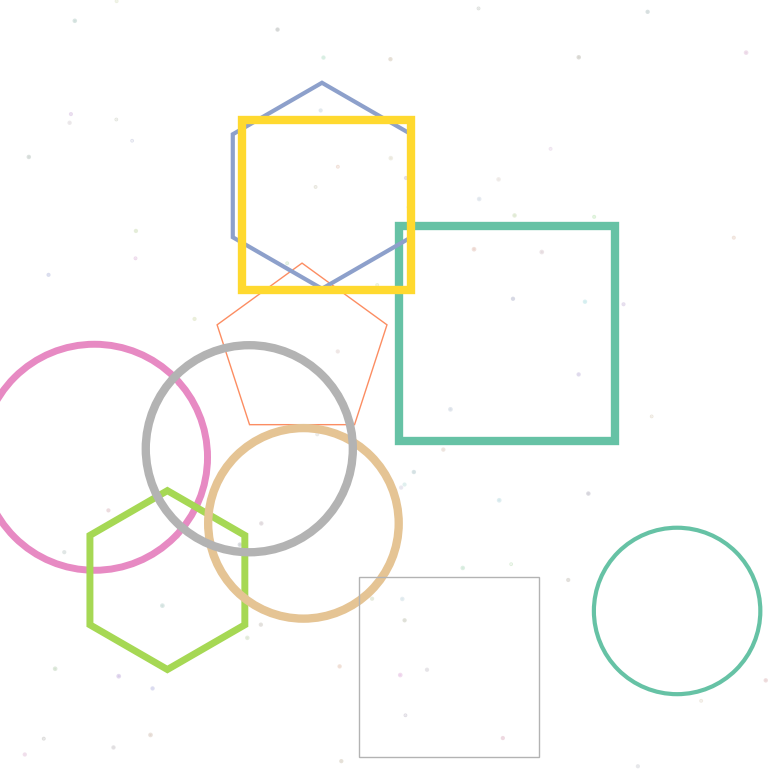[{"shape": "square", "thickness": 3, "radius": 0.7, "center": [0.658, 0.567]}, {"shape": "circle", "thickness": 1.5, "radius": 0.54, "center": [0.879, 0.207]}, {"shape": "pentagon", "thickness": 0.5, "radius": 0.58, "center": [0.392, 0.542]}, {"shape": "hexagon", "thickness": 1.5, "radius": 0.67, "center": [0.418, 0.759]}, {"shape": "circle", "thickness": 2.5, "radius": 0.73, "center": [0.123, 0.406]}, {"shape": "hexagon", "thickness": 2.5, "radius": 0.58, "center": [0.217, 0.247]}, {"shape": "square", "thickness": 3, "radius": 0.55, "center": [0.424, 0.734]}, {"shape": "circle", "thickness": 3, "radius": 0.62, "center": [0.394, 0.32]}, {"shape": "square", "thickness": 0.5, "radius": 0.58, "center": [0.583, 0.134]}, {"shape": "circle", "thickness": 3, "radius": 0.67, "center": [0.324, 0.417]}]